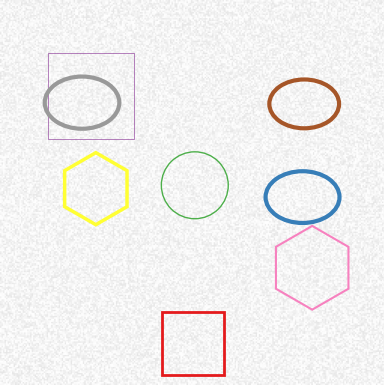[{"shape": "square", "thickness": 2, "radius": 0.41, "center": [0.502, 0.108]}, {"shape": "oval", "thickness": 3, "radius": 0.48, "center": [0.786, 0.488]}, {"shape": "circle", "thickness": 1, "radius": 0.43, "center": [0.506, 0.519]}, {"shape": "square", "thickness": 0.5, "radius": 0.56, "center": [0.236, 0.75]}, {"shape": "hexagon", "thickness": 2.5, "radius": 0.47, "center": [0.249, 0.51]}, {"shape": "oval", "thickness": 3, "radius": 0.45, "center": [0.79, 0.73]}, {"shape": "hexagon", "thickness": 1.5, "radius": 0.54, "center": [0.811, 0.304]}, {"shape": "oval", "thickness": 3, "radius": 0.48, "center": [0.213, 0.733]}]